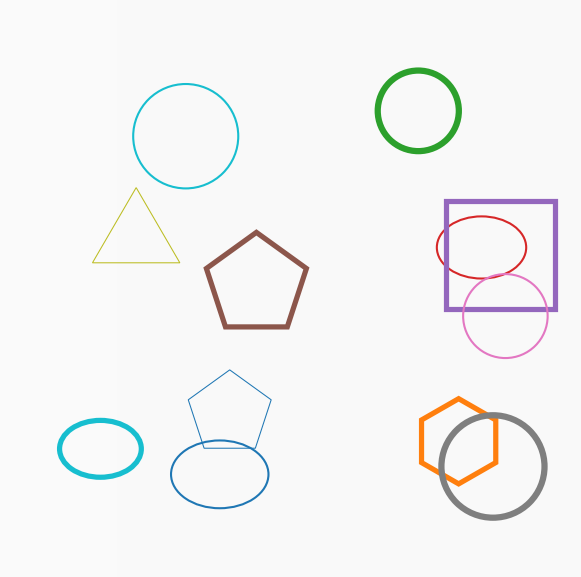[{"shape": "pentagon", "thickness": 0.5, "radius": 0.37, "center": [0.395, 0.284]}, {"shape": "oval", "thickness": 1, "radius": 0.42, "center": [0.378, 0.178]}, {"shape": "hexagon", "thickness": 2.5, "radius": 0.37, "center": [0.789, 0.235]}, {"shape": "circle", "thickness": 3, "radius": 0.35, "center": [0.72, 0.807]}, {"shape": "oval", "thickness": 1, "radius": 0.38, "center": [0.828, 0.571]}, {"shape": "square", "thickness": 2.5, "radius": 0.47, "center": [0.86, 0.558]}, {"shape": "pentagon", "thickness": 2.5, "radius": 0.45, "center": [0.441, 0.506]}, {"shape": "circle", "thickness": 1, "radius": 0.36, "center": [0.869, 0.452]}, {"shape": "circle", "thickness": 3, "radius": 0.44, "center": [0.848, 0.191]}, {"shape": "triangle", "thickness": 0.5, "radius": 0.43, "center": [0.234, 0.587]}, {"shape": "oval", "thickness": 2.5, "radius": 0.35, "center": [0.173, 0.222]}, {"shape": "circle", "thickness": 1, "radius": 0.45, "center": [0.32, 0.763]}]